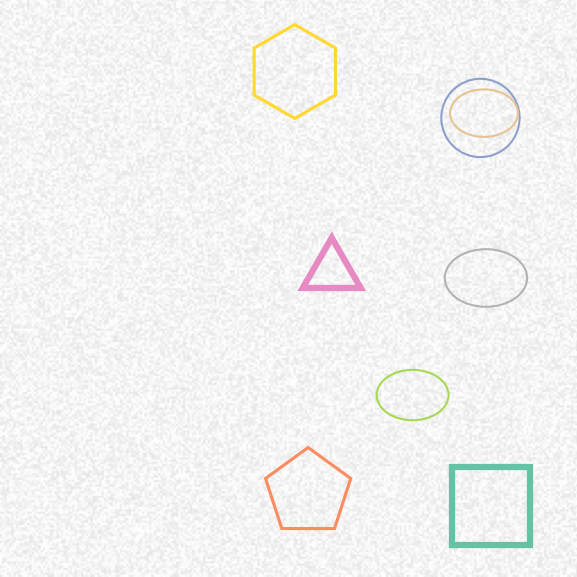[{"shape": "square", "thickness": 3, "radius": 0.33, "center": [0.85, 0.123]}, {"shape": "pentagon", "thickness": 1.5, "radius": 0.39, "center": [0.534, 0.147]}, {"shape": "circle", "thickness": 1, "radius": 0.34, "center": [0.832, 0.795]}, {"shape": "triangle", "thickness": 3, "radius": 0.29, "center": [0.574, 0.529]}, {"shape": "oval", "thickness": 1, "radius": 0.31, "center": [0.714, 0.315]}, {"shape": "hexagon", "thickness": 1.5, "radius": 0.41, "center": [0.51, 0.875]}, {"shape": "oval", "thickness": 1, "radius": 0.29, "center": [0.838, 0.803]}, {"shape": "oval", "thickness": 1, "radius": 0.36, "center": [0.841, 0.518]}]